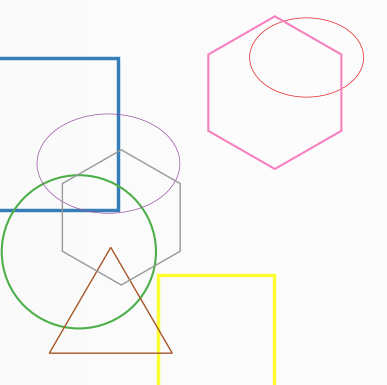[{"shape": "oval", "thickness": 0.5, "radius": 0.74, "center": [0.791, 0.851]}, {"shape": "square", "thickness": 2.5, "radius": 0.98, "center": [0.108, 0.651]}, {"shape": "circle", "thickness": 1.5, "radius": 1.0, "center": [0.204, 0.346]}, {"shape": "oval", "thickness": 0.5, "radius": 0.92, "center": [0.28, 0.575]}, {"shape": "square", "thickness": 2.5, "radius": 0.75, "center": [0.558, 0.136]}, {"shape": "triangle", "thickness": 1, "radius": 0.92, "center": [0.286, 0.174]}, {"shape": "hexagon", "thickness": 1.5, "radius": 0.99, "center": [0.709, 0.759]}, {"shape": "hexagon", "thickness": 1, "radius": 0.88, "center": [0.313, 0.435]}]